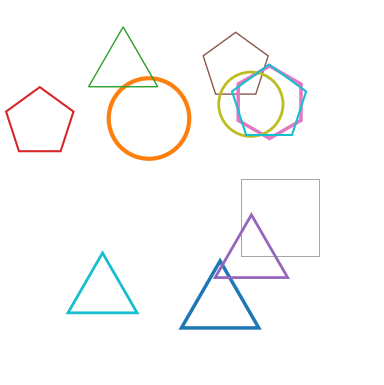[{"shape": "triangle", "thickness": 2.5, "radius": 0.58, "center": [0.572, 0.206]}, {"shape": "circle", "thickness": 3, "radius": 0.52, "center": [0.387, 0.692]}, {"shape": "triangle", "thickness": 1, "radius": 0.52, "center": [0.32, 0.827]}, {"shape": "pentagon", "thickness": 1.5, "radius": 0.46, "center": [0.103, 0.682]}, {"shape": "triangle", "thickness": 2, "radius": 0.54, "center": [0.653, 0.333]}, {"shape": "pentagon", "thickness": 1, "radius": 0.44, "center": [0.612, 0.827]}, {"shape": "hexagon", "thickness": 2.5, "radius": 0.47, "center": [0.7, 0.735]}, {"shape": "square", "thickness": 0.5, "radius": 0.51, "center": [0.727, 0.435]}, {"shape": "circle", "thickness": 2, "radius": 0.42, "center": [0.652, 0.729]}, {"shape": "pentagon", "thickness": 1.5, "radius": 0.51, "center": [0.699, 0.731]}, {"shape": "triangle", "thickness": 2, "radius": 0.52, "center": [0.266, 0.239]}]